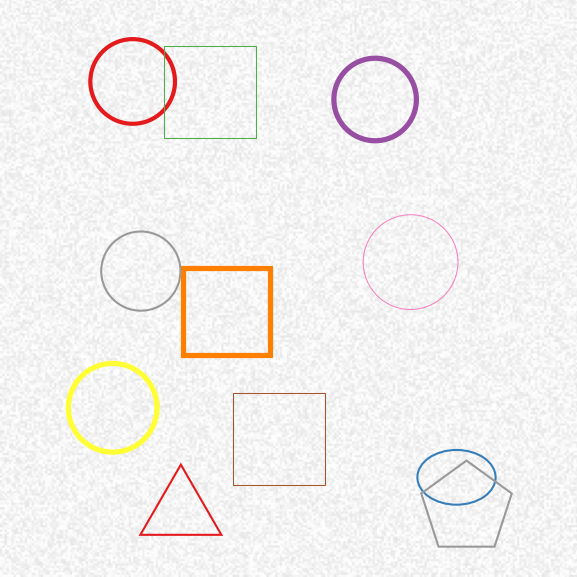[{"shape": "circle", "thickness": 2, "radius": 0.37, "center": [0.23, 0.858]}, {"shape": "triangle", "thickness": 1, "radius": 0.41, "center": [0.313, 0.114]}, {"shape": "oval", "thickness": 1, "radius": 0.34, "center": [0.79, 0.173]}, {"shape": "square", "thickness": 0.5, "radius": 0.4, "center": [0.363, 0.84]}, {"shape": "circle", "thickness": 2.5, "radius": 0.36, "center": [0.65, 0.827]}, {"shape": "square", "thickness": 2.5, "radius": 0.38, "center": [0.392, 0.46]}, {"shape": "circle", "thickness": 2.5, "radius": 0.38, "center": [0.195, 0.293]}, {"shape": "square", "thickness": 0.5, "radius": 0.4, "center": [0.483, 0.239]}, {"shape": "circle", "thickness": 0.5, "radius": 0.41, "center": [0.711, 0.545]}, {"shape": "pentagon", "thickness": 1, "radius": 0.41, "center": [0.808, 0.119]}, {"shape": "circle", "thickness": 1, "radius": 0.34, "center": [0.244, 0.53]}]